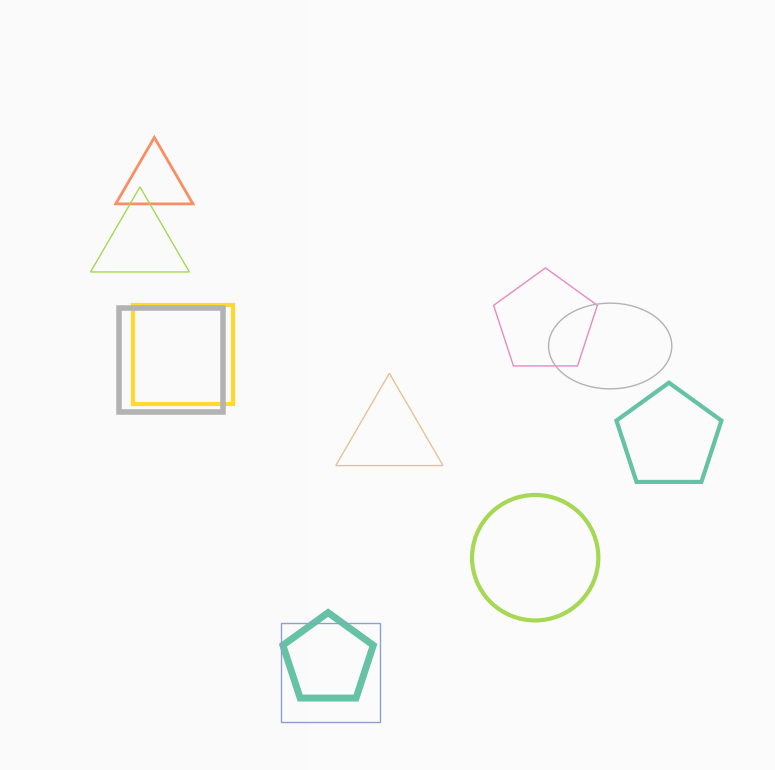[{"shape": "pentagon", "thickness": 2.5, "radius": 0.31, "center": [0.423, 0.143]}, {"shape": "pentagon", "thickness": 1.5, "radius": 0.36, "center": [0.863, 0.432]}, {"shape": "triangle", "thickness": 1, "radius": 0.29, "center": [0.199, 0.764]}, {"shape": "square", "thickness": 0.5, "radius": 0.32, "center": [0.427, 0.126]}, {"shape": "pentagon", "thickness": 0.5, "radius": 0.35, "center": [0.704, 0.582]}, {"shape": "triangle", "thickness": 0.5, "radius": 0.37, "center": [0.181, 0.684]}, {"shape": "circle", "thickness": 1.5, "radius": 0.41, "center": [0.691, 0.276]}, {"shape": "square", "thickness": 1.5, "radius": 0.32, "center": [0.236, 0.54]}, {"shape": "triangle", "thickness": 0.5, "radius": 0.4, "center": [0.502, 0.435]}, {"shape": "oval", "thickness": 0.5, "radius": 0.4, "center": [0.787, 0.551]}, {"shape": "square", "thickness": 2, "radius": 0.34, "center": [0.221, 0.533]}]